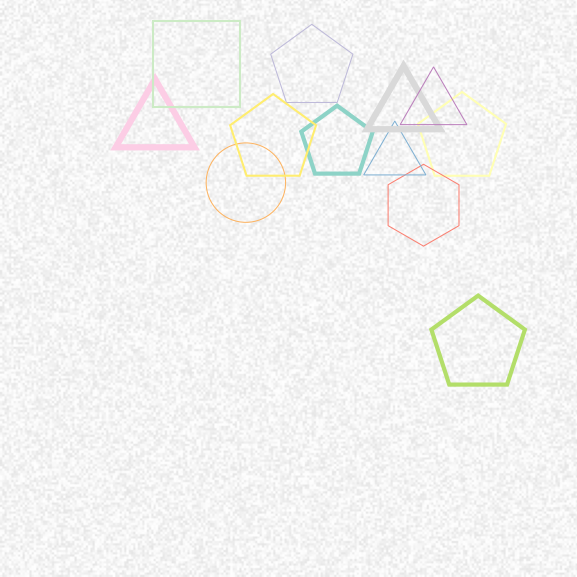[{"shape": "pentagon", "thickness": 2, "radius": 0.33, "center": [0.584, 0.751]}, {"shape": "pentagon", "thickness": 1, "radius": 0.4, "center": [0.8, 0.76]}, {"shape": "pentagon", "thickness": 0.5, "radius": 0.37, "center": [0.54, 0.882]}, {"shape": "hexagon", "thickness": 0.5, "radius": 0.35, "center": [0.733, 0.644]}, {"shape": "triangle", "thickness": 0.5, "radius": 0.31, "center": [0.684, 0.727]}, {"shape": "circle", "thickness": 0.5, "radius": 0.34, "center": [0.426, 0.683]}, {"shape": "pentagon", "thickness": 2, "radius": 0.43, "center": [0.828, 0.402]}, {"shape": "triangle", "thickness": 3, "radius": 0.39, "center": [0.269, 0.783]}, {"shape": "triangle", "thickness": 3, "radius": 0.37, "center": [0.699, 0.812]}, {"shape": "triangle", "thickness": 0.5, "radius": 0.33, "center": [0.751, 0.817]}, {"shape": "square", "thickness": 1, "radius": 0.38, "center": [0.34, 0.888]}, {"shape": "pentagon", "thickness": 1, "radius": 0.39, "center": [0.473, 0.758]}]